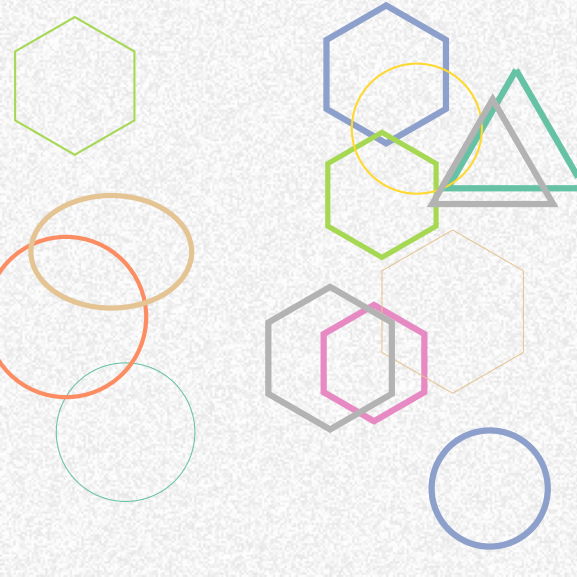[{"shape": "triangle", "thickness": 3, "radius": 0.68, "center": [0.894, 0.741]}, {"shape": "circle", "thickness": 0.5, "radius": 0.6, "center": [0.217, 0.251]}, {"shape": "circle", "thickness": 2, "radius": 0.69, "center": [0.114, 0.45]}, {"shape": "hexagon", "thickness": 3, "radius": 0.6, "center": [0.669, 0.87]}, {"shape": "circle", "thickness": 3, "radius": 0.5, "center": [0.848, 0.153]}, {"shape": "hexagon", "thickness": 3, "radius": 0.5, "center": [0.648, 0.37]}, {"shape": "hexagon", "thickness": 1, "radius": 0.6, "center": [0.129, 0.85]}, {"shape": "hexagon", "thickness": 2.5, "radius": 0.54, "center": [0.661, 0.662]}, {"shape": "circle", "thickness": 1, "radius": 0.56, "center": [0.722, 0.776]}, {"shape": "hexagon", "thickness": 0.5, "radius": 0.71, "center": [0.784, 0.46]}, {"shape": "oval", "thickness": 2.5, "radius": 0.7, "center": [0.193, 0.563]}, {"shape": "triangle", "thickness": 3, "radius": 0.6, "center": [0.853, 0.706]}, {"shape": "hexagon", "thickness": 3, "radius": 0.62, "center": [0.572, 0.379]}]